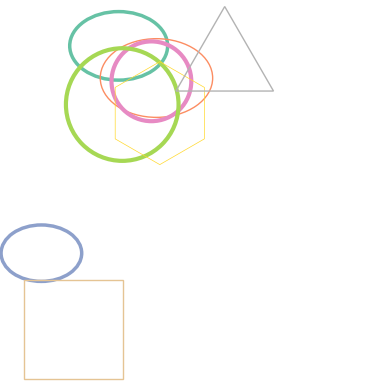[{"shape": "oval", "thickness": 2.5, "radius": 0.64, "center": [0.308, 0.881]}, {"shape": "oval", "thickness": 1, "radius": 0.73, "center": [0.406, 0.797]}, {"shape": "oval", "thickness": 2.5, "radius": 0.52, "center": [0.107, 0.342]}, {"shape": "circle", "thickness": 3, "radius": 0.52, "center": [0.393, 0.789]}, {"shape": "circle", "thickness": 3, "radius": 0.73, "center": [0.317, 0.728]}, {"shape": "hexagon", "thickness": 0.5, "radius": 0.67, "center": [0.415, 0.706]}, {"shape": "square", "thickness": 1, "radius": 0.64, "center": [0.191, 0.144]}, {"shape": "triangle", "thickness": 1, "radius": 0.73, "center": [0.584, 0.837]}]